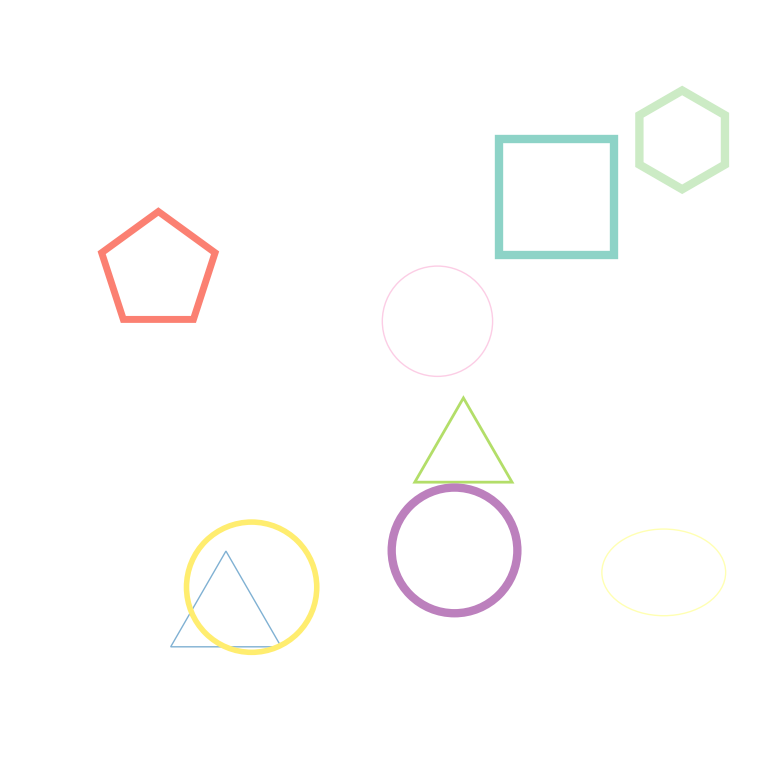[{"shape": "square", "thickness": 3, "radius": 0.38, "center": [0.723, 0.745]}, {"shape": "oval", "thickness": 0.5, "radius": 0.4, "center": [0.862, 0.257]}, {"shape": "pentagon", "thickness": 2.5, "radius": 0.39, "center": [0.206, 0.648]}, {"shape": "triangle", "thickness": 0.5, "radius": 0.41, "center": [0.293, 0.201]}, {"shape": "triangle", "thickness": 1, "radius": 0.36, "center": [0.602, 0.41]}, {"shape": "circle", "thickness": 0.5, "radius": 0.36, "center": [0.568, 0.583]}, {"shape": "circle", "thickness": 3, "radius": 0.41, "center": [0.59, 0.285]}, {"shape": "hexagon", "thickness": 3, "radius": 0.32, "center": [0.886, 0.818]}, {"shape": "circle", "thickness": 2, "radius": 0.42, "center": [0.327, 0.237]}]